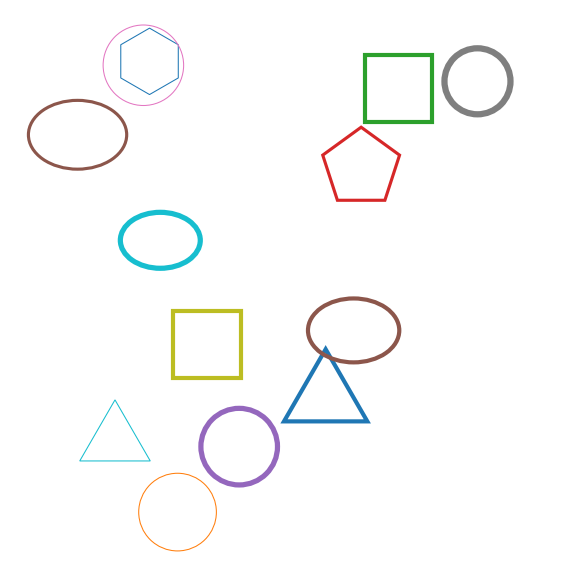[{"shape": "triangle", "thickness": 2, "radius": 0.42, "center": [0.564, 0.311]}, {"shape": "hexagon", "thickness": 0.5, "radius": 0.29, "center": [0.259, 0.893]}, {"shape": "circle", "thickness": 0.5, "radius": 0.34, "center": [0.307, 0.112]}, {"shape": "square", "thickness": 2, "radius": 0.29, "center": [0.69, 0.846]}, {"shape": "pentagon", "thickness": 1.5, "radius": 0.35, "center": [0.625, 0.709]}, {"shape": "circle", "thickness": 2.5, "radius": 0.33, "center": [0.414, 0.226]}, {"shape": "oval", "thickness": 2, "radius": 0.4, "center": [0.612, 0.427]}, {"shape": "oval", "thickness": 1.5, "radius": 0.43, "center": [0.134, 0.766]}, {"shape": "circle", "thickness": 0.5, "radius": 0.35, "center": [0.248, 0.886]}, {"shape": "circle", "thickness": 3, "radius": 0.29, "center": [0.827, 0.858]}, {"shape": "square", "thickness": 2, "radius": 0.29, "center": [0.358, 0.403]}, {"shape": "triangle", "thickness": 0.5, "radius": 0.35, "center": [0.199, 0.236]}, {"shape": "oval", "thickness": 2.5, "radius": 0.35, "center": [0.278, 0.583]}]